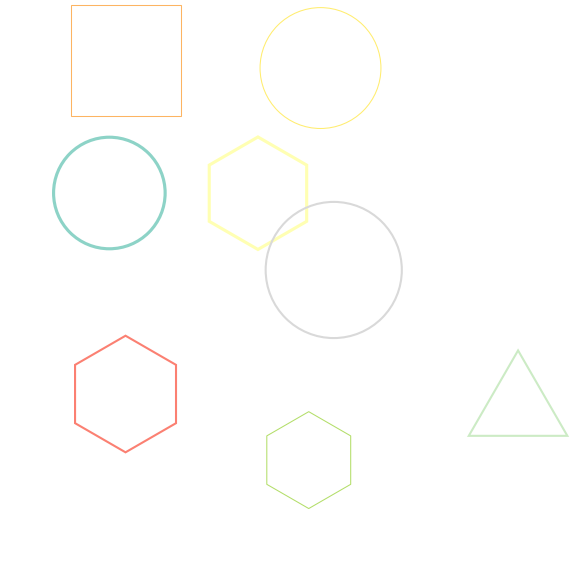[{"shape": "circle", "thickness": 1.5, "radius": 0.48, "center": [0.189, 0.665]}, {"shape": "hexagon", "thickness": 1.5, "radius": 0.49, "center": [0.447, 0.665]}, {"shape": "hexagon", "thickness": 1, "radius": 0.5, "center": [0.217, 0.317]}, {"shape": "square", "thickness": 0.5, "radius": 0.48, "center": [0.218, 0.894]}, {"shape": "hexagon", "thickness": 0.5, "radius": 0.42, "center": [0.535, 0.202]}, {"shape": "circle", "thickness": 1, "radius": 0.59, "center": [0.578, 0.532]}, {"shape": "triangle", "thickness": 1, "radius": 0.49, "center": [0.897, 0.294]}, {"shape": "circle", "thickness": 0.5, "radius": 0.52, "center": [0.555, 0.881]}]